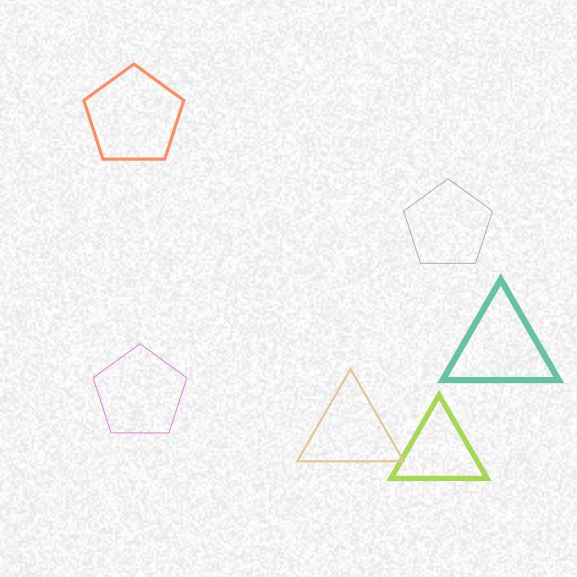[{"shape": "triangle", "thickness": 3, "radius": 0.58, "center": [0.867, 0.399]}, {"shape": "pentagon", "thickness": 1.5, "radius": 0.45, "center": [0.232, 0.797]}, {"shape": "pentagon", "thickness": 0.5, "radius": 0.43, "center": [0.242, 0.319]}, {"shape": "triangle", "thickness": 2.5, "radius": 0.48, "center": [0.76, 0.219]}, {"shape": "triangle", "thickness": 1, "radius": 0.53, "center": [0.607, 0.254]}, {"shape": "pentagon", "thickness": 0.5, "radius": 0.4, "center": [0.776, 0.609]}]